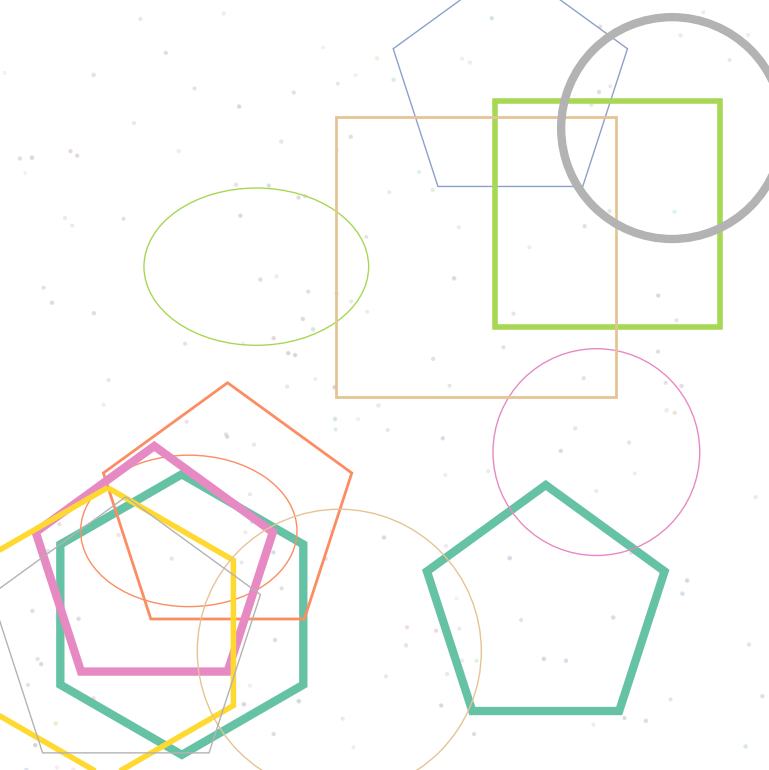[{"shape": "hexagon", "thickness": 3, "radius": 0.91, "center": [0.236, 0.202]}, {"shape": "pentagon", "thickness": 3, "radius": 0.81, "center": [0.709, 0.208]}, {"shape": "oval", "thickness": 0.5, "radius": 0.7, "center": [0.245, 0.31]}, {"shape": "pentagon", "thickness": 1, "radius": 0.85, "center": [0.296, 0.333]}, {"shape": "pentagon", "thickness": 0.5, "radius": 0.8, "center": [0.663, 0.887]}, {"shape": "circle", "thickness": 0.5, "radius": 0.67, "center": [0.774, 0.413]}, {"shape": "pentagon", "thickness": 3, "radius": 0.81, "center": [0.2, 0.259]}, {"shape": "square", "thickness": 2, "radius": 0.73, "center": [0.789, 0.723]}, {"shape": "oval", "thickness": 0.5, "radius": 0.73, "center": [0.333, 0.654]}, {"shape": "hexagon", "thickness": 2, "radius": 0.94, "center": [0.14, 0.178]}, {"shape": "circle", "thickness": 0.5, "radius": 0.92, "center": [0.441, 0.154]}, {"shape": "square", "thickness": 1, "radius": 0.91, "center": [0.618, 0.666]}, {"shape": "circle", "thickness": 3, "radius": 0.72, "center": [0.873, 0.834]}, {"shape": "pentagon", "thickness": 0.5, "radius": 0.92, "center": [0.163, 0.171]}]